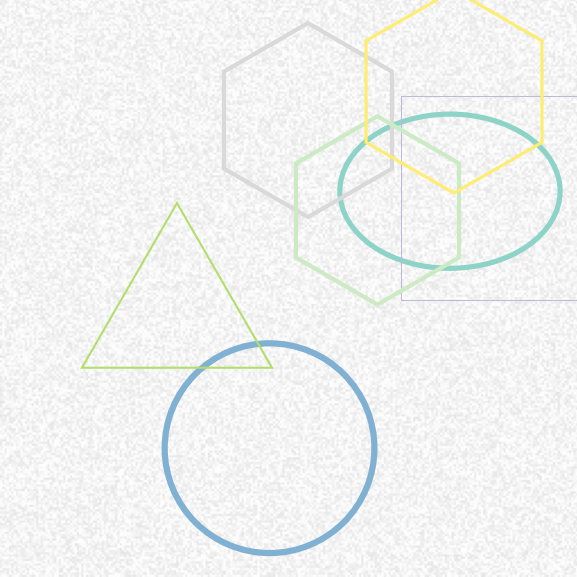[{"shape": "oval", "thickness": 2.5, "radius": 0.95, "center": [0.779, 0.668]}, {"shape": "square", "thickness": 0.5, "radius": 0.88, "center": [0.871, 0.656]}, {"shape": "circle", "thickness": 3, "radius": 0.91, "center": [0.467, 0.223]}, {"shape": "triangle", "thickness": 1, "radius": 0.95, "center": [0.306, 0.457]}, {"shape": "hexagon", "thickness": 2, "radius": 0.84, "center": [0.533, 0.791]}, {"shape": "hexagon", "thickness": 2, "radius": 0.82, "center": [0.654, 0.635]}, {"shape": "hexagon", "thickness": 1.5, "radius": 0.88, "center": [0.786, 0.841]}]